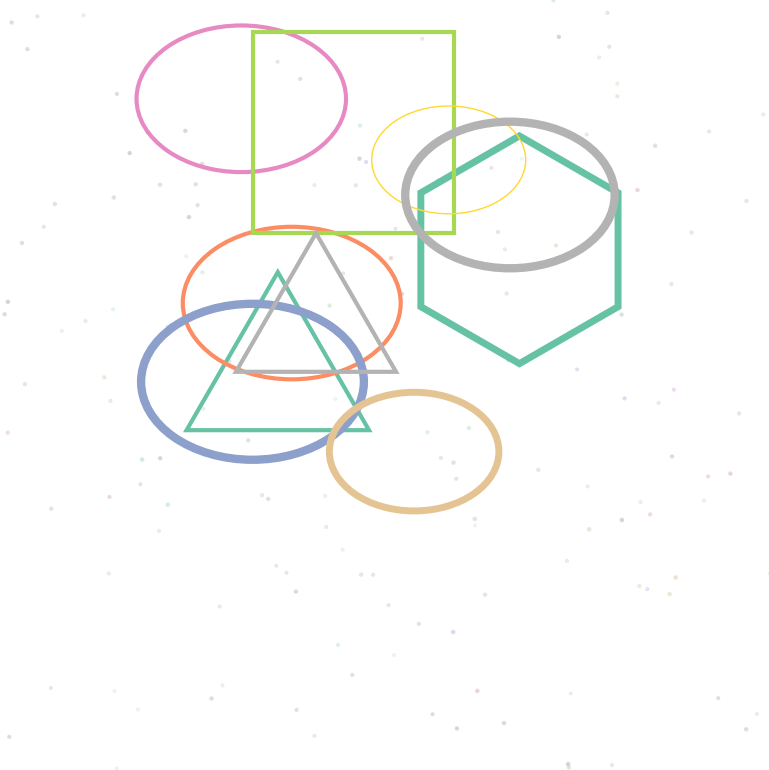[{"shape": "triangle", "thickness": 1.5, "radius": 0.68, "center": [0.361, 0.51]}, {"shape": "hexagon", "thickness": 2.5, "radius": 0.74, "center": [0.675, 0.676]}, {"shape": "oval", "thickness": 1.5, "radius": 0.71, "center": [0.379, 0.606]}, {"shape": "oval", "thickness": 3, "radius": 0.72, "center": [0.328, 0.504]}, {"shape": "oval", "thickness": 1.5, "radius": 0.68, "center": [0.313, 0.872]}, {"shape": "square", "thickness": 1.5, "radius": 0.65, "center": [0.459, 0.828]}, {"shape": "oval", "thickness": 0.5, "radius": 0.5, "center": [0.583, 0.792]}, {"shape": "oval", "thickness": 2.5, "radius": 0.55, "center": [0.538, 0.413]}, {"shape": "triangle", "thickness": 1.5, "radius": 0.6, "center": [0.41, 0.577]}, {"shape": "oval", "thickness": 3, "radius": 0.68, "center": [0.662, 0.747]}]